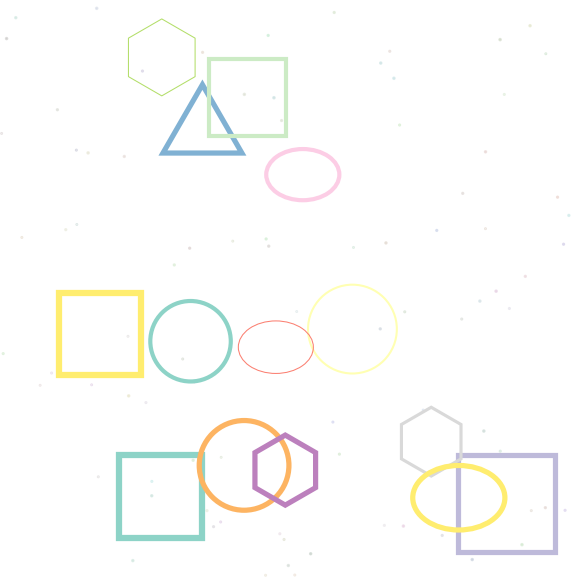[{"shape": "circle", "thickness": 2, "radius": 0.35, "center": [0.33, 0.408]}, {"shape": "square", "thickness": 3, "radius": 0.36, "center": [0.278, 0.139]}, {"shape": "circle", "thickness": 1, "radius": 0.38, "center": [0.61, 0.429]}, {"shape": "square", "thickness": 2.5, "radius": 0.42, "center": [0.878, 0.127]}, {"shape": "oval", "thickness": 0.5, "radius": 0.32, "center": [0.478, 0.398]}, {"shape": "triangle", "thickness": 2.5, "radius": 0.39, "center": [0.351, 0.774]}, {"shape": "circle", "thickness": 2.5, "radius": 0.39, "center": [0.423, 0.193]}, {"shape": "hexagon", "thickness": 0.5, "radius": 0.33, "center": [0.28, 0.9]}, {"shape": "oval", "thickness": 2, "radius": 0.32, "center": [0.524, 0.697]}, {"shape": "hexagon", "thickness": 1.5, "radius": 0.3, "center": [0.747, 0.234]}, {"shape": "hexagon", "thickness": 2.5, "radius": 0.3, "center": [0.494, 0.185]}, {"shape": "square", "thickness": 2, "radius": 0.34, "center": [0.429, 0.83]}, {"shape": "oval", "thickness": 2.5, "radius": 0.4, "center": [0.794, 0.137]}, {"shape": "square", "thickness": 3, "radius": 0.35, "center": [0.173, 0.421]}]